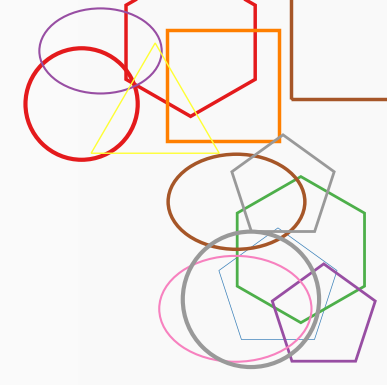[{"shape": "circle", "thickness": 3, "radius": 0.72, "center": [0.211, 0.73]}, {"shape": "hexagon", "thickness": 2.5, "radius": 0.96, "center": [0.492, 0.89]}, {"shape": "pentagon", "thickness": 0.5, "radius": 0.8, "center": [0.717, 0.248]}, {"shape": "hexagon", "thickness": 2, "radius": 0.95, "center": [0.776, 0.352]}, {"shape": "oval", "thickness": 1.5, "radius": 0.79, "center": [0.259, 0.868]}, {"shape": "pentagon", "thickness": 2, "radius": 0.7, "center": [0.836, 0.175]}, {"shape": "square", "thickness": 2.5, "radius": 0.72, "center": [0.575, 0.777]}, {"shape": "triangle", "thickness": 1, "radius": 0.95, "center": [0.4, 0.697]}, {"shape": "square", "thickness": 2.5, "radius": 0.72, "center": [0.894, 0.885]}, {"shape": "oval", "thickness": 2.5, "radius": 0.88, "center": [0.61, 0.476]}, {"shape": "oval", "thickness": 1.5, "radius": 0.98, "center": [0.607, 0.198]}, {"shape": "circle", "thickness": 3, "radius": 0.88, "center": [0.648, 0.222]}, {"shape": "pentagon", "thickness": 2, "radius": 0.69, "center": [0.73, 0.511]}]